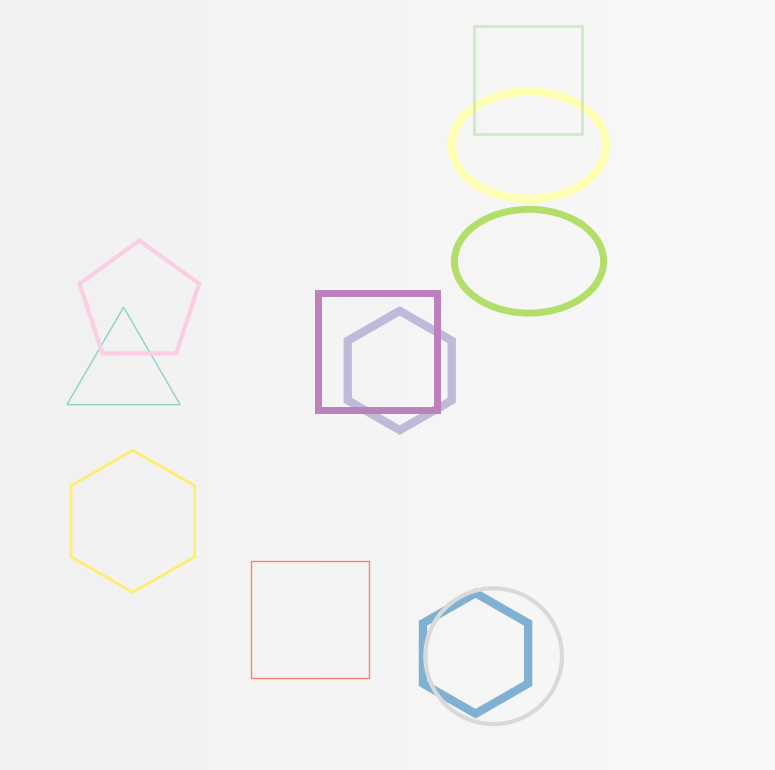[{"shape": "triangle", "thickness": 0.5, "radius": 0.42, "center": [0.159, 0.517]}, {"shape": "oval", "thickness": 3, "radius": 0.5, "center": [0.683, 0.811]}, {"shape": "hexagon", "thickness": 3, "radius": 0.39, "center": [0.516, 0.519]}, {"shape": "square", "thickness": 0.5, "radius": 0.38, "center": [0.4, 0.195]}, {"shape": "hexagon", "thickness": 3, "radius": 0.39, "center": [0.614, 0.151]}, {"shape": "oval", "thickness": 2.5, "radius": 0.48, "center": [0.683, 0.661]}, {"shape": "pentagon", "thickness": 1.5, "radius": 0.41, "center": [0.18, 0.607]}, {"shape": "circle", "thickness": 1.5, "radius": 0.44, "center": [0.637, 0.148]}, {"shape": "square", "thickness": 2.5, "radius": 0.38, "center": [0.487, 0.543]}, {"shape": "square", "thickness": 1, "radius": 0.35, "center": [0.682, 0.896]}, {"shape": "hexagon", "thickness": 1, "radius": 0.46, "center": [0.171, 0.323]}]